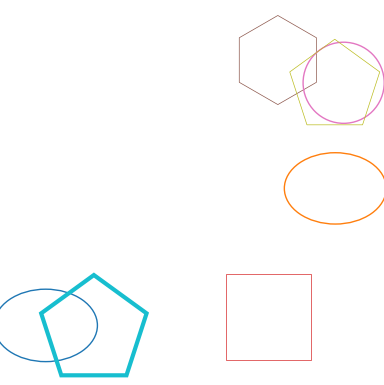[{"shape": "oval", "thickness": 1, "radius": 0.67, "center": [0.119, 0.155]}, {"shape": "oval", "thickness": 1, "radius": 0.66, "center": [0.871, 0.511]}, {"shape": "square", "thickness": 0.5, "radius": 0.56, "center": [0.697, 0.177]}, {"shape": "hexagon", "thickness": 0.5, "radius": 0.58, "center": [0.722, 0.844]}, {"shape": "circle", "thickness": 1, "radius": 0.53, "center": [0.893, 0.785]}, {"shape": "pentagon", "thickness": 0.5, "radius": 0.61, "center": [0.869, 0.775]}, {"shape": "pentagon", "thickness": 3, "radius": 0.72, "center": [0.244, 0.142]}]